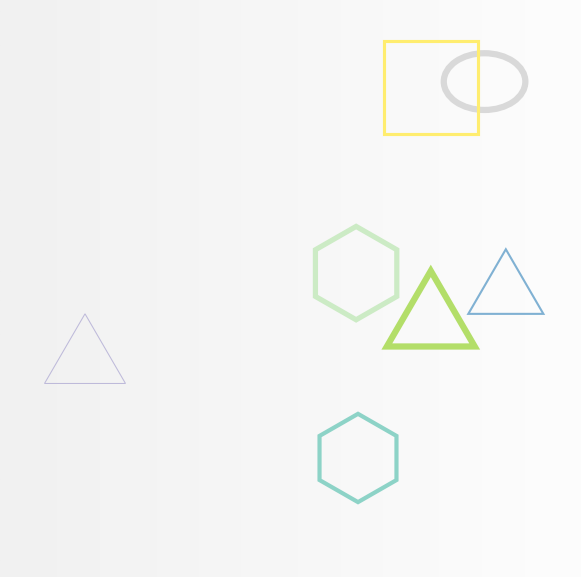[{"shape": "hexagon", "thickness": 2, "radius": 0.38, "center": [0.616, 0.206]}, {"shape": "triangle", "thickness": 0.5, "radius": 0.4, "center": [0.146, 0.375]}, {"shape": "triangle", "thickness": 1, "radius": 0.37, "center": [0.87, 0.493]}, {"shape": "triangle", "thickness": 3, "radius": 0.44, "center": [0.741, 0.443]}, {"shape": "oval", "thickness": 3, "radius": 0.35, "center": [0.834, 0.858]}, {"shape": "hexagon", "thickness": 2.5, "radius": 0.4, "center": [0.613, 0.526]}, {"shape": "square", "thickness": 1.5, "radius": 0.4, "center": [0.742, 0.848]}]